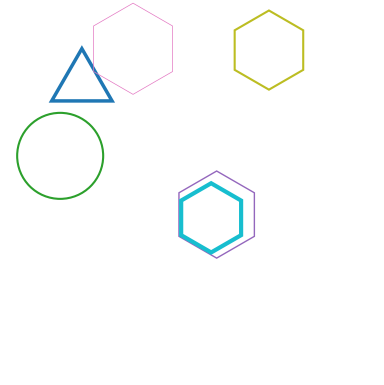[{"shape": "triangle", "thickness": 2.5, "radius": 0.45, "center": [0.213, 0.783]}, {"shape": "circle", "thickness": 1.5, "radius": 0.56, "center": [0.156, 0.595]}, {"shape": "hexagon", "thickness": 1, "radius": 0.57, "center": [0.563, 0.443]}, {"shape": "hexagon", "thickness": 0.5, "radius": 0.59, "center": [0.346, 0.873]}, {"shape": "hexagon", "thickness": 1.5, "radius": 0.51, "center": [0.699, 0.87]}, {"shape": "hexagon", "thickness": 3, "radius": 0.45, "center": [0.548, 0.434]}]